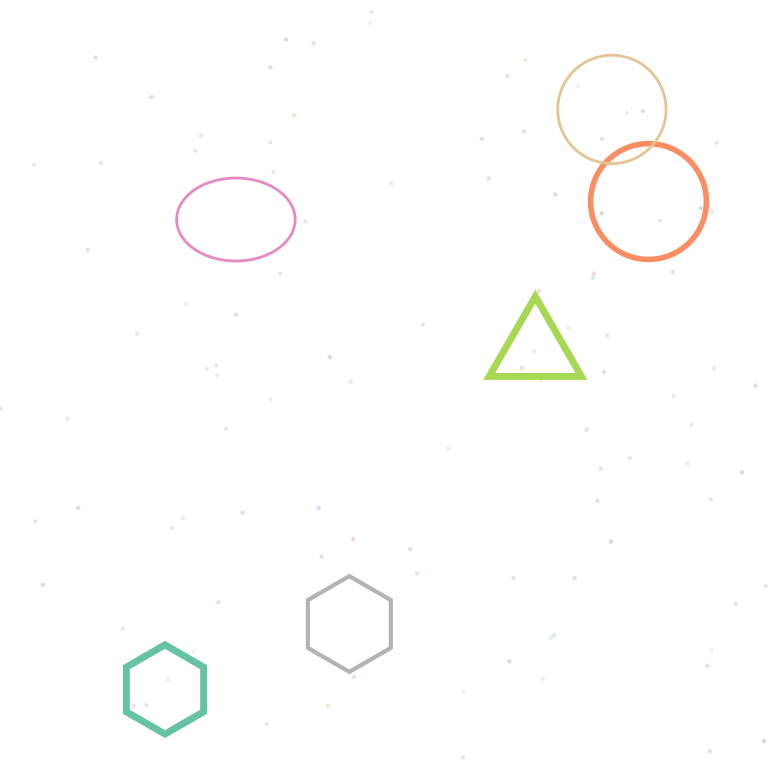[{"shape": "hexagon", "thickness": 2.5, "radius": 0.29, "center": [0.214, 0.105]}, {"shape": "circle", "thickness": 2, "radius": 0.38, "center": [0.842, 0.738]}, {"shape": "oval", "thickness": 1, "radius": 0.38, "center": [0.306, 0.715]}, {"shape": "triangle", "thickness": 2.5, "radius": 0.35, "center": [0.695, 0.546]}, {"shape": "circle", "thickness": 1, "radius": 0.35, "center": [0.795, 0.858]}, {"shape": "hexagon", "thickness": 1.5, "radius": 0.31, "center": [0.454, 0.19]}]